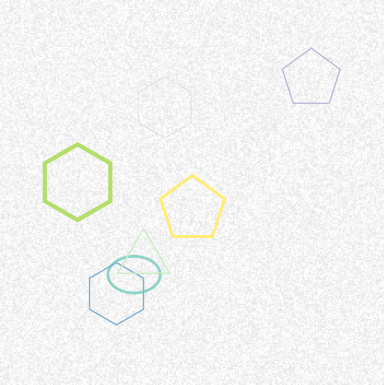[{"shape": "oval", "thickness": 2, "radius": 0.34, "center": [0.348, 0.287]}, {"shape": "pentagon", "thickness": 1, "radius": 0.4, "center": [0.808, 0.796]}, {"shape": "hexagon", "thickness": 1, "radius": 0.4, "center": [0.303, 0.237]}, {"shape": "hexagon", "thickness": 3, "radius": 0.49, "center": [0.201, 0.527]}, {"shape": "hexagon", "thickness": 0.5, "radius": 0.4, "center": [0.428, 0.721]}, {"shape": "triangle", "thickness": 1, "radius": 0.39, "center": [0.373, 0.329]}, {"shape": "pentagon", "thickness": 2, "radius": 0.44, "center": [0.5, 0.456]}]